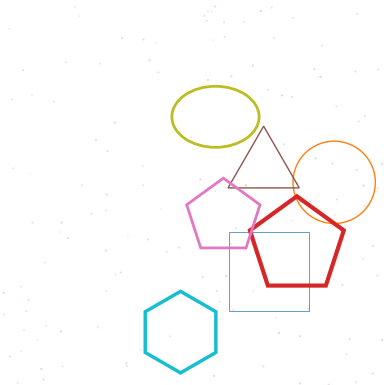[{"shape": "square", "thickness": 0.5, "radius": 0.52, "center": [0.699, 0.296]}, {"shape": "circle", "thickness": 1, "radius": 0.53, "center": [0.868, 0.526]}, {"shape": "pentagon", "thickness": 3, "radius": 0.64, "center": [0.771, 0.362]}, {"shape": "triangle", "thickness": 1, "radius": 0.53, "center": [0.685, 0.565]}, {"shape": "pentagon", "thickness": 2, "radius": 0.5, "center": [0.58, 0.437]}, {"shape": "oval", "thickness": 2, "radius": 0.57, "center": [0.56, 0.697]}, {"shape": "hexagon", "thickness": 2.5, "radius": 0.53, "center": [0.469, 0.137]}]